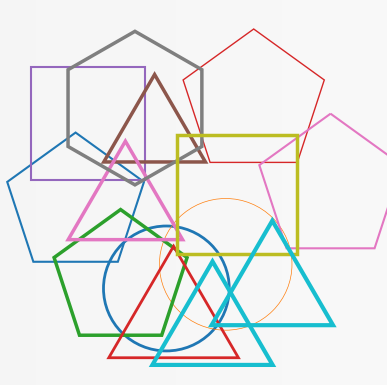[{"shape": "pentagon", "thickness": 1.5, "radius": 0.93, "center": [0.195, 0.47]}, {"shape": "circle", "thickness": 2, "radius": 0.81, "center": [0.429, 0.251]}, {"shape": "circle", "thickness": 0.5, "radius": 0.86, "center": [0.582, 0.313]}, {"shape": "pentagon", "thickness": 2.5, "radius": 0.9, "center": [0.311, 0.275]}, {"shape": "triangle", "thickness": 2, "radius": 0.97, "center": [0.448, 0.167]}, {"shape": "pentagon", "thickness": 1, "radius": 0.96, "center": [0.655, 0.733]}, {"shape": "square", "thickness": 1.5, "radius": 0.74, "center": [0.226, 0.68]}, {"shape": "triangle", "thickness": 2.5, "radius": 0.76, "center": [0.399, 0.655]}, {"shape": "triangle", "thickness": 2.5, "radius": 0.85, "center": [0.324, 0.463]}, {"shape": "pentagon", "thickness": 1.5, "radius": 0.97, "center": [0.853, 0.511]}, {"shape": "hexagon", "thickness": 2.5, "radius": 1.0, "center": [0.348, 0.719]}, {"shape": "square", "thickness": 2.5, "radius": 0.77, "center": [0.611, 0.494]}, {"shape": "triangle", "thickness": 3, "radius": 0.9, "center": [0.703, 0.246]}, {"shape": "triangle", "thickness": 3, "radius": 0.9, "center": [0.548, 0.142]}]